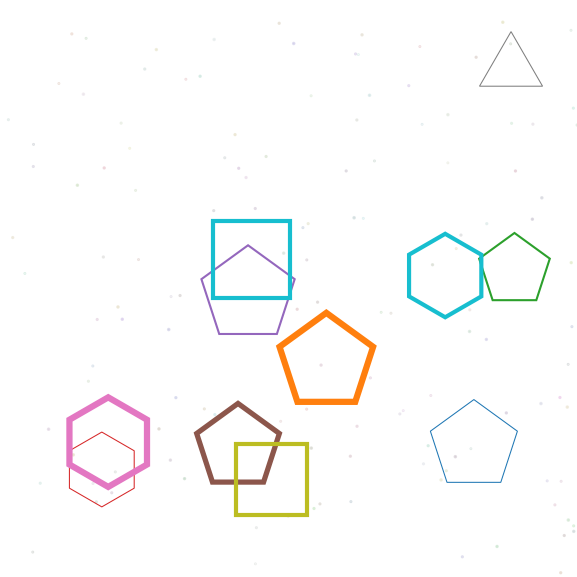[{"shape": "pentagon", "thickness": 0.5, "radius": 0.4, "center": [0.821, 0.228]}, {"shape": "pentagon", "thickness": 3, "radius": 0.43, "center": [0.565, 0.372]}, {"shape": "pentagon", "thickness": 1, "radius": 0.32, "center": [0.891, 0.531]}, {"shape": "hexagon", "thickness": 0.5, "radius": 0.32, "center": [0.176, 0.186]}, {"shape": "pentagon", "thickness": 1, "radius": 0.42, "center": [0.43, 0.489]}, {"shape": "pentagon", "thickness": 2.5, "radius": 0.38, "center": [0.412, 0.225]}, {"shape": "hexagon", "thickness": 3, "radius": 0.39, "center": [0.187, 0.234]}, {"shape": "triangle", "thickness": 0.5, "radius": 0.32, "center": [0.885, 0.881]}, {"shape": "square", "thickness": 2, "radius": 0.31, "center": [0.47, 0.169]}, {"shape": "hexagon", "thickness": 2, "radius": 0.36, "center": [0.771, 0.522]}, {"shape": "square", "thickness": 2, "radius": 0.33, "center": [0.435, 0.55]}]